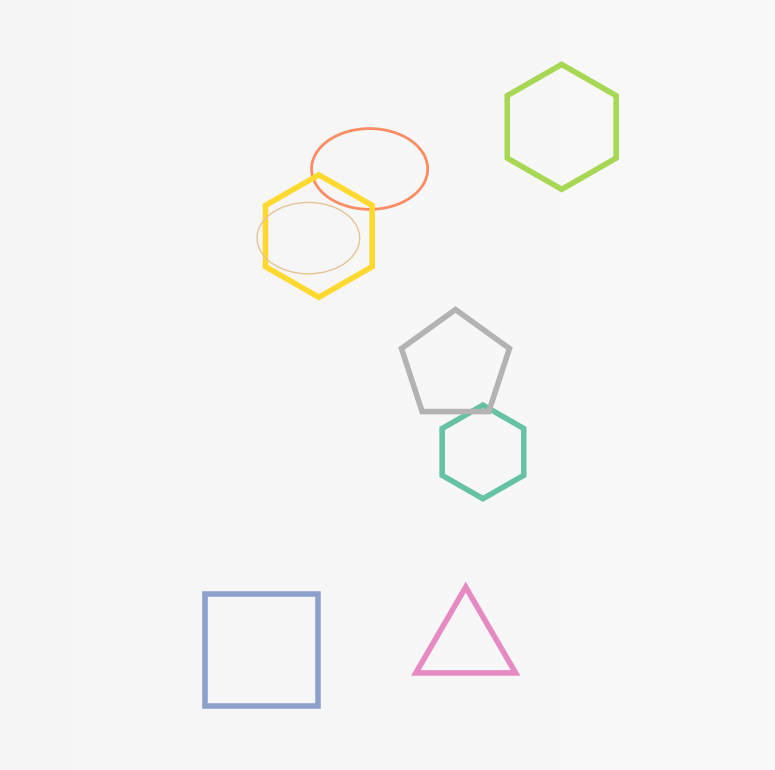[{"shape": "hexagon", "thickness": 2, "radius": 0.3, "center": [0.623, 0.413]}, {"shape": "oval", "thickness": 1, "radius": 0.37, "center": [0.477, 0.781]}, {"shape": "square", "thickness": 2, "radius": 0.36, "center": [0.338, 0.156]}, {"shape": "triangle", "thickness": 2, "radius": 0.37, "center": [0.601, 0.163]}, {"shape": "hexagon", "thickness": 2, "radius": 0.41, "center": [0.725, 0.835]}, {"shape": "hexagon", "thickness": 2, "radius": 0.4, "center": [0.411, 0.693]}, {"shape": "oval", "thickness": 0.5, "radius": 0.33, "center": [0.398, 0.691]}, {"shape": "pentagon", "thickness": 2, "radius": 0.37, "center": [0.588, 0.525]}]